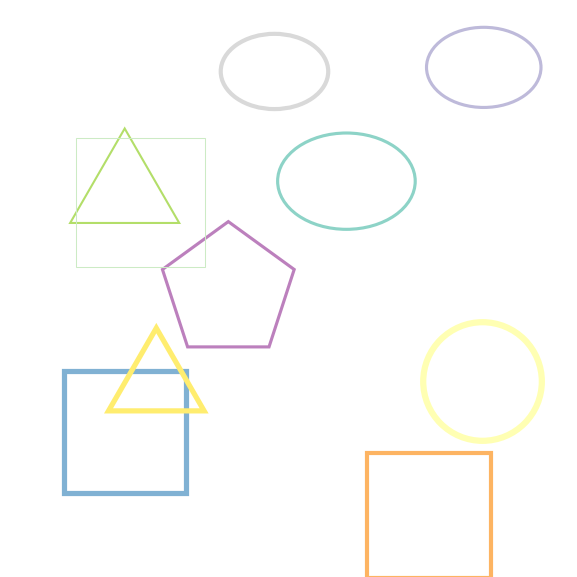[{"shape": "oval", "thickness": 1.5, "radius": 0.6, "center": [0.6, 0.685]}, {"shape": "circle", "thickness": 3, "radius": 0.51, "center": [0.836, 0.339]}, {"shape": "oval", "thickness": 1.5, "radius": 0.5, "center": [0.838, 0.882]}, {"shape": "square", "thickness": 2.5, "radius": 0.53, "center": [0.217, 0.251]}, {"shape": "square", "thickness": 2, "radius": 0.54, "center": [0.743, 0.106]}, {"shape": "triangle", "thickness": 1, "radius": 0.55, "center": [0.216, 0.668]}, {"shape": "oval", "thickness": 2, "radius": 0.47, "center": [0.475, 0.875]}, {"shape": "pentagon", "thickness": 1.5, "radius": 0.6, "center": [0.395, 0.495]}, {"shape": "square", "thickness": 0.5, "radius": 0.56, "center": [0.244, 0.649]}, {"shape": "triangle", "thickness": 2.5, "radius": 0.48, "center": [0.271, 0.335]}]